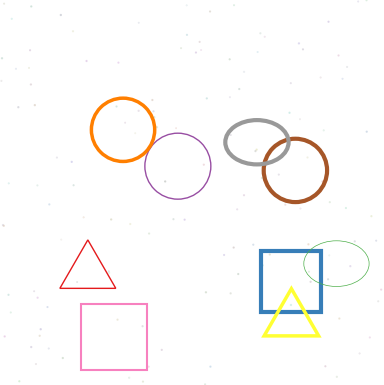[{"shape": "triangle", "thickness": 1, "radius": 0.42, "center": [0.228, 0.293]}, {"shape": "square", "thickness": 3, "radius": 0.39, "center": [0.755, 0.269]}, {"shape": "oval", "thickness": 0.5, "radius": 0.42, "center": [0.874, 0.315]}, {"shape": "circle", "thickness": 1, "radius": 0.43, "center": [0.462, 0.568]}, {"shape": "circle", "thickness": 2.5, "radius": 0.41, "center": [0.32, 0.663]}, {"shape": "triangle", "thickness": 2.5, "radius": 0.41, "center": [0.757, 0.168]}, {"shape": "circle", "thickness": 3, "radius": 0.41, "center": [0.767, 0.557]}, {"shape": "square", "thickness": 1.5, "radius": 0.43, "center": [0.296, 0.126]}, {"shape": "oval", "thickness": 3, "radius": 0.41, "center": [0.667, 0.631]}]